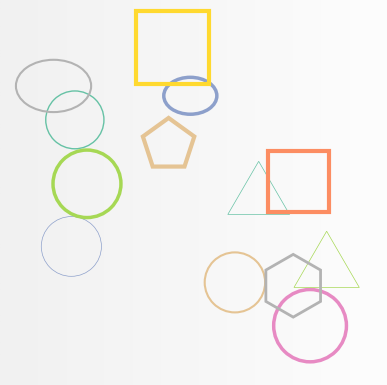[{"shape": "circle", "thickness": 1, "radius": 0.38, "center": [0.193, 0.689]}, {"shape": "triangle", "thickness": 0.5, "radius": 0.46, "center": [0.668, 0.489]}, {"shape": "square", "thickness": 3, "radius": 0.4, "center": [0.771, 0.53]}, {"shape": "oval", "thickness": 2.5, "radius": 0.34, "center": [0.491, 0.751]}, {"shape": "circle", "thickness": 0.5, "radius": 0.39, "center": [0.184, 0.36]}, {"shape": "circle", "thickness": 2.5, "radius": 0.47, "center": [0.8, 0.154]}, {"shape": "triangle", "thickness": 0.5, "radius": 0.49, "center": [0.843, 0.302]}, {"shape": "circle", "thickness": 2.5, "radius": 0.44, "center": [0.224, 0.523]}, {"shape": "square", "thickness": 3, "radius": 0.47, "center": [0.446, 0.877]}, {"shape": "circle", "thickness": 1.5, "radius": 0.39, "center": [0.606, 0.267]}, {"shape": "pentagon", "thickness": 3, "radius": 0.35, "center": [0.435, 0.624]}, {"shape": "oval", "thickness": 1.5, "radius": 0.49, "center": [0.138, 0.777]}, {"shape": "hexagon", "thickness": 2, "radius": 0.41, "center": [0.757, 0.258]}]